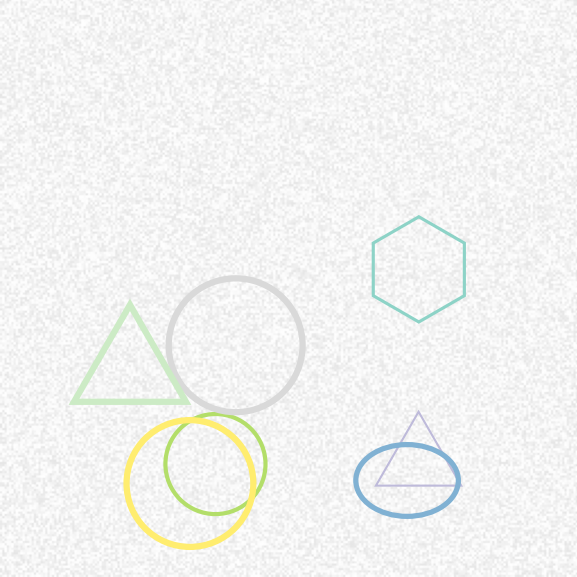[{"shape": "hexagon", "thickness": 1.5, "radius": 0.46, "center": [0.725, 0.533]}, {"shape": "triangle", "thickness": 1, "radius": 0.43, "center": [0.725, 0.201]}, {"shape": "oval", "thickness": 2.5, "radius": 0.44, "center": [0.705, 0.167]}, {"shape": "circle", "thickness": 2, "radius": 0.43, "center": [0.373, 0.196]}, {"shape": "circle", "thickness": 3, "radius": 0.58, "center": [0.408, 0.401]}, {"shape": "triangle", "thickness": 3, "radius": 0.56, "center": [0.225, 0.359]}, {"shape": "circle", "thickness": 3, "radius": 0.55, "center": [0.329, 0.162]}]